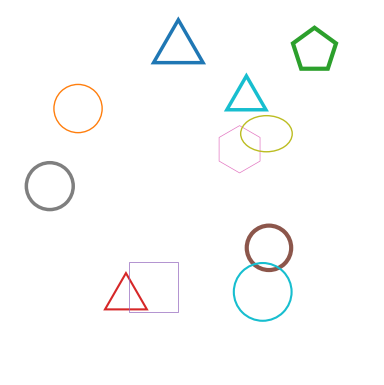[{"shape": "triangle", "thickness": 2.5, "radius": 0.37, "center": [0.463, 0.874]}, {"shape": "circle", "thickness": 1, "radius": 0.31, "center": [0.203, 0.718]}, {"shape": "pentagon", "thickness": 3, "radius": 0.29, "center": [0.817, 0.869]}, {"shape": "triangle", "thickness": 1.5, "radius": 0.31, "center": [0.327, 0.228]}, {"shape": "square", "thickness": 0.5, "radius": 0.32, "center": [0.399, 0.255]}, {"shape": "circle", "thickness": 3, "radius": 0.29, "center": [0.699, 0.356]}, {"shape": "hexagon", "thickness": 0.5, "radius": 0.31, "center": [0.622, 0.612]}, {"shape": "circle", "thickness": 2.5, "radius": 0.3, "center": [0.129, 0.517]}, {"shape": "oval", "thickness": 1, "radius": 0.33, "center": [0.692, 0.653]}, {"shape": "triangle", "thickness": 2.5, "radius": 0.29, "center": [0.64, 0.744]}, {"shape": "circle", "thickness": 1.5, "radius": 0.38, "center": [0.682, 0.242]}]